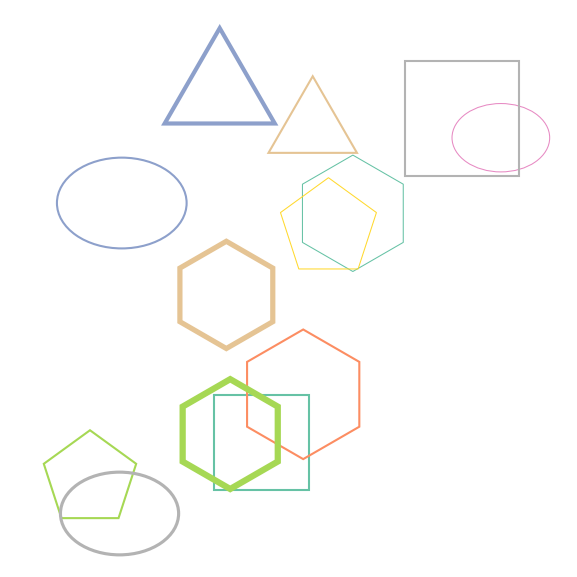[{"shape": "square", "thickness": 1, "radius": 0.41, "center": [0.453, 0.233]}, {"shape": "hexagon", "thickness": 0.5, "radius": 0.5, "center": [0.611, 0.63]}, {"shape": "hexagon", "thickness": 1, "radius": 0.56, "center": [0.525, 0.316]}, {"shape": "triangle", "thickness": 2, "radius": 0.55, "center": [0.38, 0.84]}, {"shape": "oval", "thickness": 1, "radius": 0.56, "center": [0.211, 0.648]}, {"shape": "oval", "thickness": 0.5, "radius": 0.42, "center": [0.867, 0.761]}, {"shape": "hexagon", "thickness": 3, "radius": 0.48, "center": [0.399, 0.247]}, {"shape": "pentagon", "thickness": 1, "radius": 0.42, "center": [0.156, 0.17]}, {"shape": "pentagon", "thickness": 0.5, "radius": 0.44, "center": [0.569, 0.604]}, {"shape": "triangle", "thickness": 1, "radius": 0.44, "center": [0.542, 0.779]}, {"shape": "hexagon", "thickness": 2.5, "radius": 0.46, "center": [0.392, 0.488]}, {"shape": "square", "thickness": 1, "radius": 0.5, "center": [0.8, 0.794]}, {"shape": "oval", "thickness": 1.5, "radius": 0.51, "center": [0.207, 0.11]}]